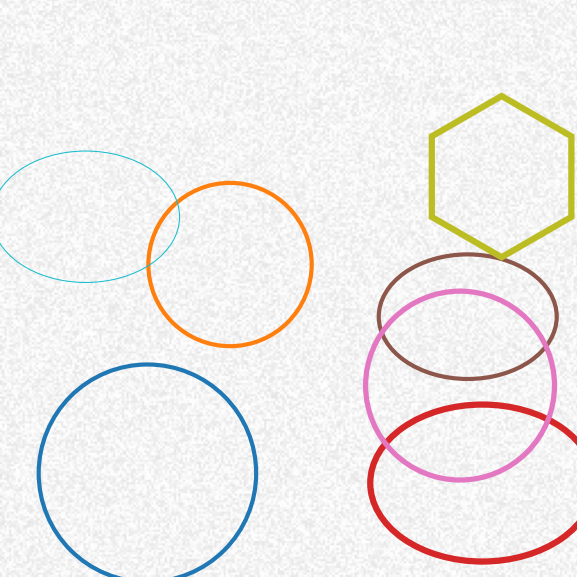[{"shape": "circle", "thickness": 2, "radius": 0.94, "center": [0.255, 0.18]}, {"shape": "circle", "thickness": 2, "radius": 0.71, "center": [0.398, 0.541]}, {"shape": "oval", "thickness": 3, "radius": 0.97, "center": [0.835, 0.163]}, {"shape": "oval", "thickness": 2, "radius": 0.77, "center": [0.81, 0.451]}, {"shape": "circle", "thickness": 2.5, "radius": 0.82, "center": [0.797, 0.331]}, {"shape": "hexagon", "thickness": 3, "radius": 0.7, "center": [0.869, 0.693]}, {"shape": "oval", "thickness": 0.5, "radius": 0.81, "center": [0.148, 0.624]}]